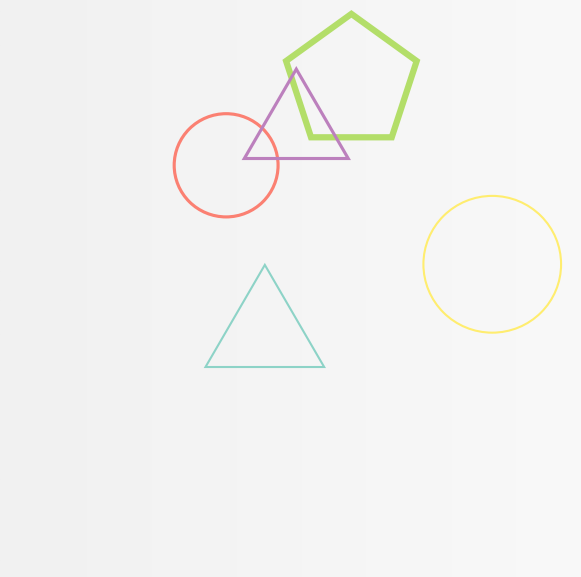[{"shape": "triangle", "thickness": 1, "radius": 0.59, "center": [0.456, 0.423]}, {"shape": "circle", "thickness": 1.5, "radius": 0.45, "center": [0.389, 0.713]}, {"shape": "pentagon", "thickness": 3, "radius": 0.59, "center": [0.605, 0.857]}, {"shape": "triangle", "thickness": 1.5, "radius": 0.52, "center": [0.51, 0.776]}, {"shape": "circle", "thickness": 1, "radius": 0.59, "center": [0.847, 0.542]}]